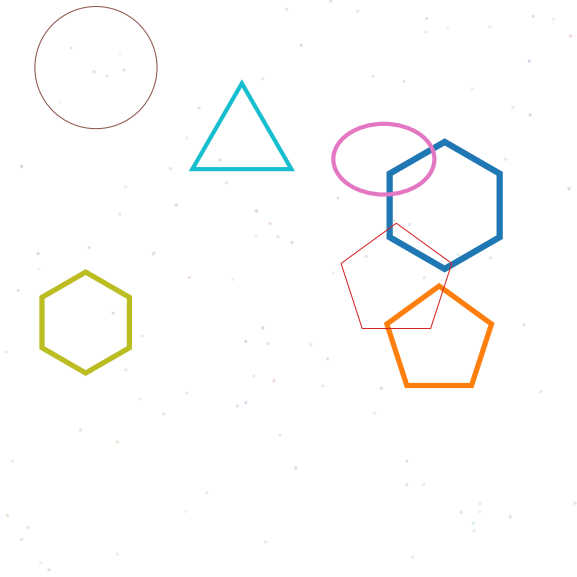[{"shape": "hexagon", "thickness": 3, "radius": 0.55, "center": [0.77, 0.643]}, {"shape": "pentagon", "thickness": 2.5, "radius": 0.48, "center": [0.761, 0.409]}, {"shape": "pentagon", "thickness": 0.5, "radius": 0.5, "center": [0.686, 0.512]}, {"shape": "circle", "thickness": 0.5, "radius": 0.53, "center": [0.166, 0.882]}, {"shape": "oval", "thickness": 2, "radius": 0.44, "center": [0.665, 0.724]}, {"shape": "hexagon", "thickness": 2.5, "radius": 0.44, "center": [0.148, 0.441]}, {"shape": "triangle", "thickness": 2, "radius": 0.5, "center": [0.419, 0.756]}]